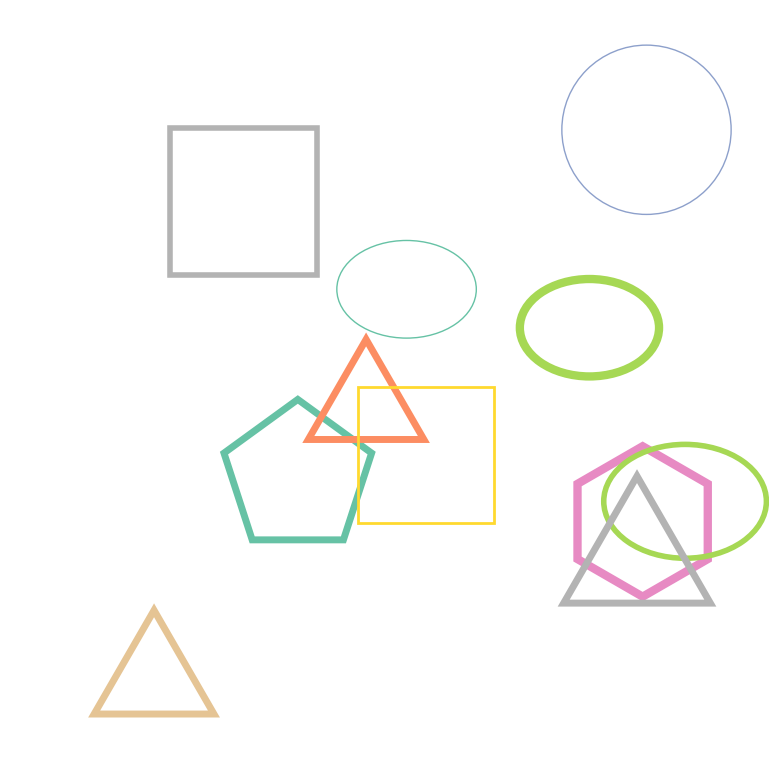[{"shape": "oval", "thickness": 0.5, "radius": 0.45, "center": [0.528, 0.624]}, {"shape": "pentagon", "thickness": 2.5, "radius": 0.5, "center": [0.387, 0.38]}, {"shape": "triangle", "thickness": 2.5, "radius": 0.43, "center": [0.475, 0.473]}, {"shape": "circle", "thickness": 0.5, "radius": 0.55, "center": [0.84, 0.831]}, {"shape": "hexagon", "thickness": 3, "radius": 0.49, "center": [0.835, 0.323]}, {"shape": "oval", "thickness": 3, "radius": 0.45, "center": [0.766, 0.574]}, {"shape": "oval", "thickness": 2, "radius": 0.53, "center": [0.89, 0.349]}, {"shape": "square", "thickness": 1, "radius": 0.44, "center": [0.554, 0.409]}, {"shape": "triangle", "thickness": 2.5, "radius": 0.45, "center": [0.2, 0.118]}, {"shape": "square", "thickness": 2, "radius": 0.48, "center": [0.316, 0.738]}, {"shape": "triangle", "thickness": 2.5, "radius": 0.55, "center": [0.827, 0.272]}]